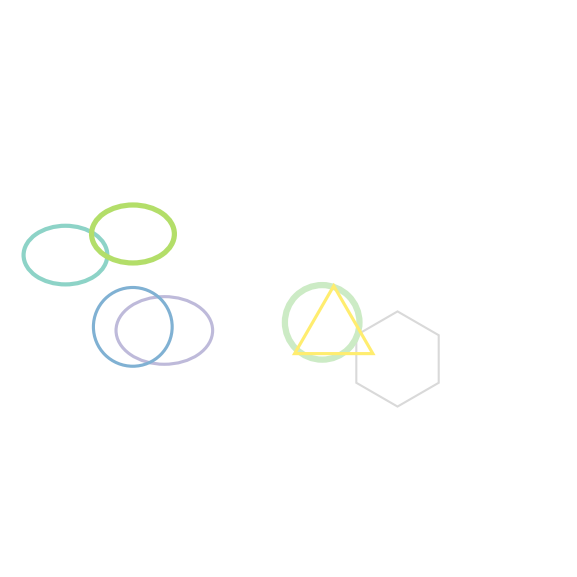[{"shape": "oval", "thickness": 2, "radius": 0.36, "center": [0.113, 0.557]}, {"shape": "oval", "thickness": 1.5, "radius": 0.42, "center": [0.285, 0.427]}, {"shape": "circle", "thickness": 1.5, "radius": 0.34, "center": [0.23, 0.433]}, {"shape": "oval", "thickness": 2.5, "radius": 0.36, "center": [0.23, 0.594]}, {"shape": "hexagon", "thickness": 1, "radius": 0.41, "center": [0.688, 0.378]}, {"shape": "circle", "thickness": 3, "radius": 0.32, "center": [0.558, 0.441]}, {"shape": "triangle", "thickness": 1.5, "radius": 0.39, "center": [0.578, 0.426]}]